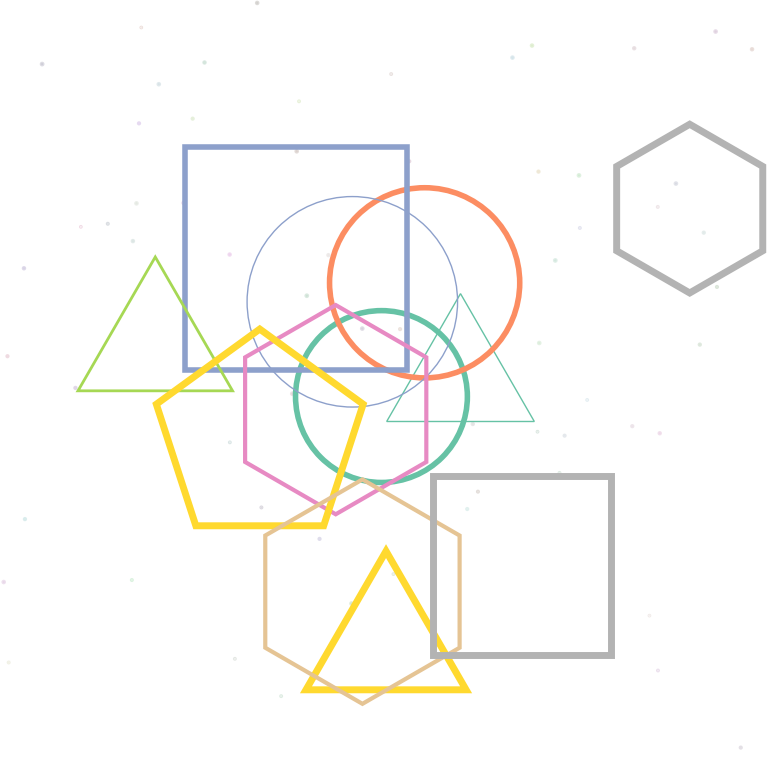[{"shape": "triangle", "thickness": 0.5, "radius": 0.55, "center": [0.598, 0.508]}, {"shape": "circle", "thickness": 2, "radius": 0.56, "center": [0.495, 0.485]}, {"shape": "circle", "thickness": 2, "radius": 0.62, "center": [0.551, 0.633]}, {"shape": "square", "thickness": 2, "radius": 0.72, "center": [0.384, 0.664]}, {"shape": "circle", "thickness": 0.5, "radius": 0.68, "center": [0.458, 0.608]}, {"shape": "hexagon", "thickness": 1.5, "radius": 0.68, "center": [0.436, 0.468]}, {"shape": "triangle", "thickness": 1, "radius": 0.58, "center": [0.202, 0.55]}, {"shape": "pentagon", "thickness": 2.5, "radius": 0.71, "center": [0.337, 0.431]}, {"shape": "triangle", "thickness": 2.5, "radius": 0.6, "center": [0.501, 0.164]}, {"shape": "hexagon", "thickness": 1.5, "radius": 0.73, "center": [0.471, 0.232]}, {"shape": "hexagon", "thickness": 2.5, "radius": 0.55, "center": [0.896, 0.729]}, {"shape": "square", "thickness": 2.5, "radius": 0.58, "center": [0.678, 0.265]}]